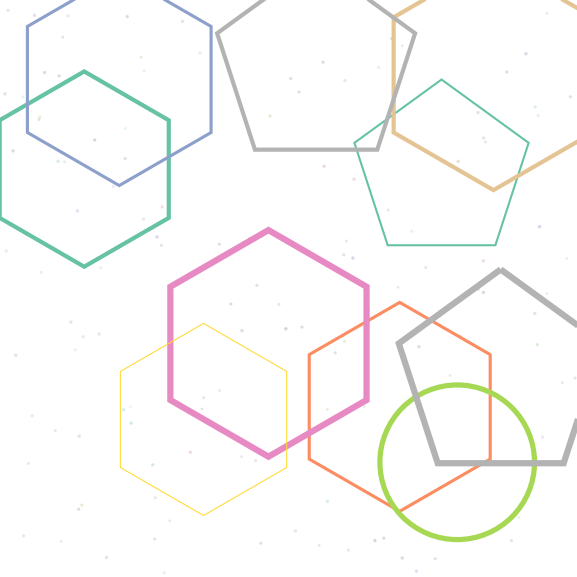[{"shape": "pentagon", "thickness": 1, "radius": 0.79, "center": [0.765, 0.703]}, {"shape": "hexagon", "thickness": 2, "radius": 0.85, "center": [0.146, 0.706]}, {"shape": "hexagon", "thickness": 1.5, "radius": 0.9, "center": [0.692, 0.295]}, {"shape": "hexagon", "thickness": 1.5, "radius": 0.92, "center": [0.206, 0.861]}, {"shape": "hexagon", "thickness": 3, "radius": 0.98, "center": [0.465, 0.405]}, {"shape": "circle", "thickness": 2.5, "radius": 0.67, "center": [0.792, 0.199]}, {"shape": "hexagon", "thickness": 0.5, "radius": 0.83, "center": [0.352, 0.273]}, {"shape": "hexagon", "thickness": 2, "radius": 1.0, "center": [0.854, 0.869]}, {"shape": "pentagon", "thickness": 2, "radius": 0.9, "center": [0.547, 0.886]}, {"shape": "pentagon", "thickness": 3, "radius": 0.93, "center": [0.867, 0.347]}]